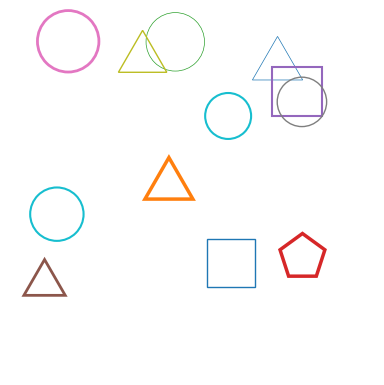[{"shape": "square", "thickness": 1, "radius": 0.31, "center": [0.6, 0.316]}, {"shape": "triangle", "thickness": 0.5, "radius": 0.38, "center": [0.721, 0.83]}, {"shape": "triangle", "thickness": 2.5, "radius": 0.36, "center": [0.439, 0.519]}, {"shape": "circle", "thickness": 0.5, "radius": 0.38, "center": [0.455, 0.891]}, {"shape": "pentagon", "thickness": 2.5, "radius": 0.31, "center": [0.786, 0.332]}, {"shape": "square", "thickness": 1.5, "radius": 0.32, "center": [0.772, 0.762]}, {"shape": "triangle", "thickness": 2, "radius": 0.31, "center": [0.116, 0.264]}, {"shape": "circle", "thickness": 2, "radius": 0.4, "center": [0.177, 0.893]}, {"shape": "circle", "thickness": 1, "radius": 0.32, "center": [0.784, 0.735]}, {"shape": "triangle", "thickness": 1, "radius": 0.36, "center": [0.37, 0.849]}, {"shape": "circle", "thickness": 1.5, "radius": 0.3, "center": [0.593, 0.699]}, {"shape": "circle", "thickness": 1.5, "radius": 0.35, "center": [0.148, 0.444]}]